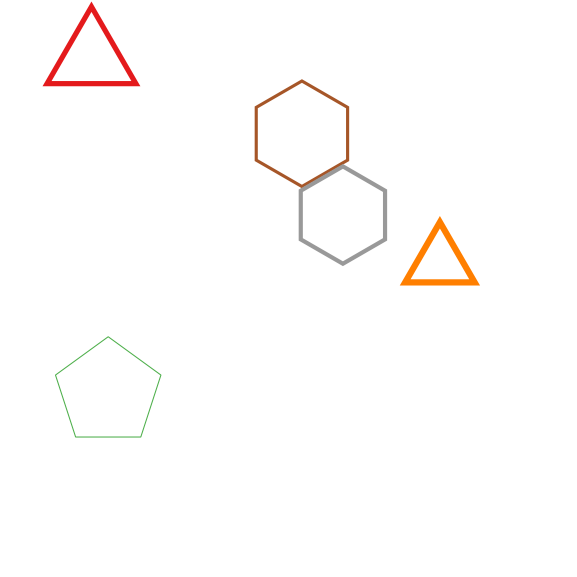[{"shape": "triangle", "thickness": 2.5, "radius": 0.44, "center": [0.158, 0.899]}, {"shape": "pentagon", "thickness": 0.5, "radius": 0.48, "center": [0.187, 0.32]}, {"shape": "triangle", "thickness": 3, "radius": 0.35, "center": [0.762, 0.545]}, {"shape": "hexagon", "thickness": 1.5, "radius": 0.46, "center": [0.523, 0.768]}, {"shape": "hexagon", "thickness": 2, "radius": 0.42, "center": [0.594, 0.627]}]